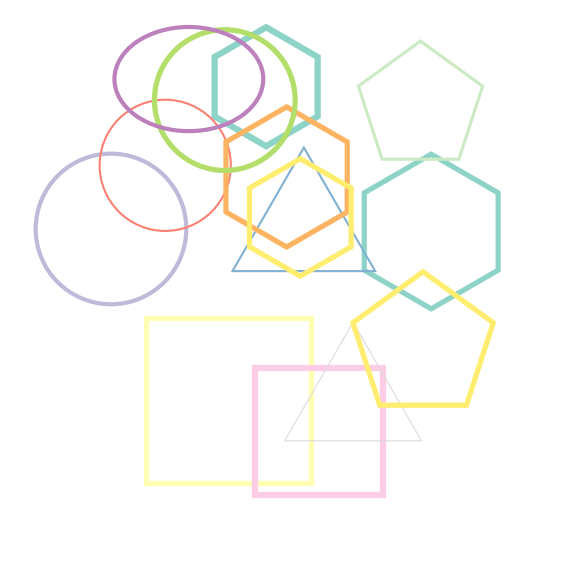[{"shape": "hexagon", "thickness": 2.5, "radius": 0.67, "center": [0.747, 0.598]}, {"shape": "hexagon", "thickness": 3, "radius": 0.51, "center": [0.461, 0.849]}, {"shape": "square", "thickness": 2.5, "radius": 0.71, "center": [0.396, 0.305]}, {"shape": "circle", "thickness": 2, "radius": 0.65, "center": [0.192, 0.603]}, {"shape": "circle", "thickness": 1, "radius": 0.57, "center": [0.286, 0.713]}, {"shape": "triangle", "thickness": 1, "radius": 0.71, "center": [0.526, 0.601]}, {"shape": "hexagon", "thickness": 2.5, "radius": 0.61, "center": [0.496, 0.693]}, {"shape": "circle", "thickness": 2.5, "radius": 0.61, "center": [0.389, 0.826]}, {"shape": "square", "thickness": 3, "radius": 0.55, "center": [0.552, 0.252]}, {"shape": "triangle", "thickness": 0.5, "radius": 0.68, "center": [0.611, 0.304]}, {"shape": "oval", "thickness": 2, "radius": 0.64, "center": [0.327, 0.862]}, {"shape": "pentagon", "thickness": 1.5, "radius": 0.57, "center": [0.728, 0.815]}, {"shape": "hexagon", "thickness": 2.5, "radius": 0.51, "center": [0.52, 0.623]}, {"shape": "pentagon", "thickness": 2.5, "radius": 0.64, "center": [0.733, 0.401]}]